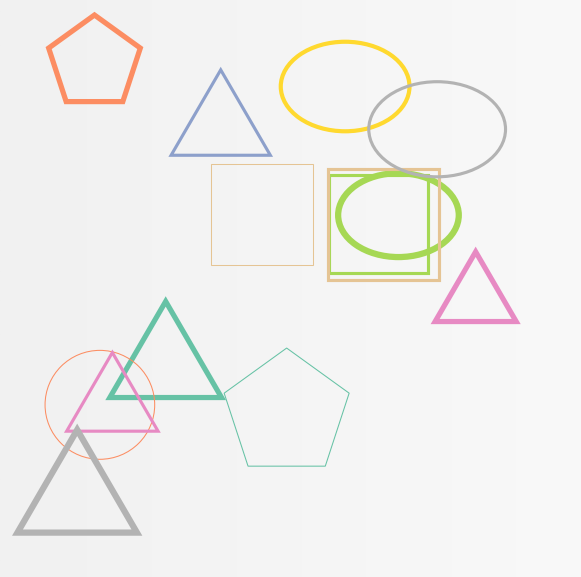[{"shape": "pentagon", "thickness": 0.5, "radius": 0.57, "center": [0.493, 0.283]}, {"shape": "triangle", "thickness": 2.5, "radius": 0.55, "center": [0.285, 0.366]}, {"shape": "pentagon", "thickness": 2.5, "radius": 0.41, "center": [0.163, 0.89]}, {"shape": "circle", "thickness": 0.5, "radius": 0.47, "center": [0.172, 0.298]}, {"shape": "triangle", "thickness": 1.5, "radius": 0.49, "center": [0.38, 0.78]}, {"shape": "triangle", "thickness": 1.5, "radius": 0.45, "center": [0.193, 0.298]}, {"shape": "triangle", "thickness": 2.5, "radius": 0.4, "center": [0.818, 0.483]}, {"shape": "oval", "thickness": 3, "radius": 0.52, "center": [0.686, 0.627]}, {"shape": "square", "thickness": 1.5, "radius": 0.43, "center": [0.651, 0.612]}, {"shape": "oval", "thickness": 2, "radius": 0.55, "center": [0.594, 0.849]}, {"shape": "square", "thickness": 0.5, "radius": 0.44, "center": [0.451, 0.628]}, {"shape": "square", "thickness": 1.5, "radius": 0.48, "center": [0.659, 0.61]}, {"shape": "oval", "thickness": 1.5, "radius": 0.59, "center": [0.752, 0.775]}, {"shape": "triangle", "thickness": 3, "radius": 0.59, "center": [0.133, 0.136]}]